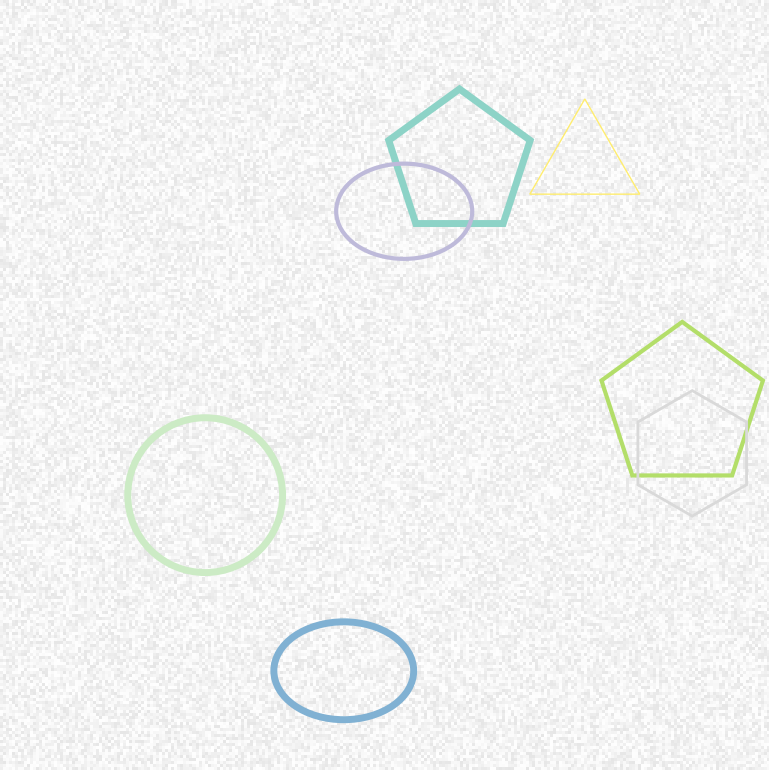[{"shape": "pentagon", "thickness": 2.5, "radius": 0.48, "center": [0.597, 0.788]}, {"shape": "oval", "thickness": 1.5, "radius": 0.44, "center": [0.525, 0.726]}, {"shape": "oval", "thickness": 2.5, "radius": 0.45, "center": [0.446, 0.129]}, {"shape": "pentagon", "thickness": 1.5, "radius": 0.55, "center": [0.886, 0.472]}, {"shape": "hexagon", "thickness": 1, "radius": 0.41, "center": [0.899, 0.411]}, {"shape": "circle", "thickness": 2.5, "radius": 0.5, "center": [0.266, 0.357]}, {"shape": "triangle", "thickness": 0.5, "radius": 0.41, "center": [0.759, 0.789]}]